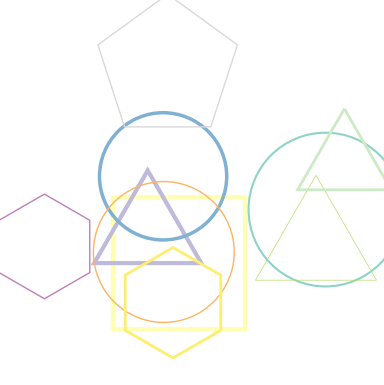[{"shape": "circle", "thickness": 1.5, "radius": 1.0, "center": [0.845, 0.456]}, {"shape": "square", "thickness": 3, "radius": 0.85, "center": [0.465, 0.317]}, {"shape": "triangle", "thickness": 3, "radius": 0.8, "center": [0.384, 0.397]}, {"shape": "circle", "thickness": 2.5, "radius": 0.83, "center": [0.424, 0.542]}, {"shape": "circle", "thickness": 1, "radius": 0.91, "center": [0.425, 0.345]}, {"shape": "triangle", "thickness": 0.5, "radius": 0.91, "center": [0.821, 0.363]}, {"shape": "pentagon", "thickness": 1, "radius": 0.95, "center": [0.436, 0.825]}, {"shape": "hexagon", "thickness": 1, "radius": 0.68, "center": [0.115, 0.36]}, {"shape": "triangle", "thickness": 2, "radius": 0.7, "center": [0.894, 0.577]}, {"shape": "hexagon", "thickness": 2, "radius": 0.72, "center": [0.449, 0.214]}]